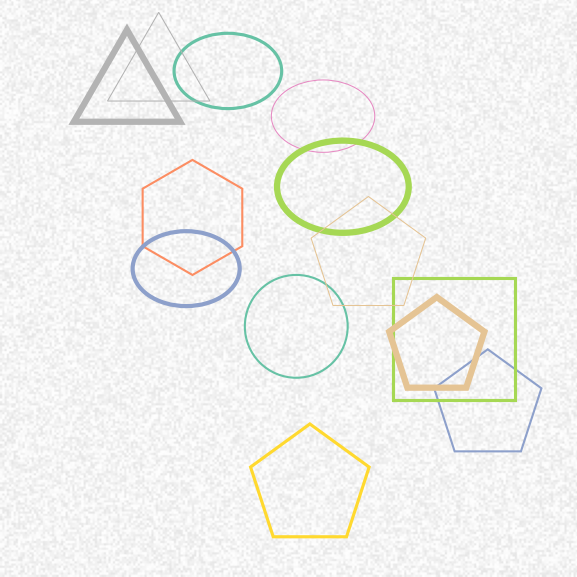[{"shape": "circle", "thickness": 1, "radius": 0.45, "center": [0.513, 0.434]}, {"shape": "oval", "thickness": 1.5, "radius": 0.47, "center": [0.395, 0.876]}, {"shape": "hexagon", "thickness": 1, "radius": 0.5, "center": [0.333, 0.623]}, {"shape": "pentagon", "thickness": 1, "radius": 0.49, "center": [0.845, 0.297]}, {"shape": "oval", "thickness": 2, "radius": 0.46, "center": [0.322, 0.534]}, {"shape": "oval", "thickness": 0.5, "radius": 0.45, "center": [0.559, 0.798]}, {"shape": "oval", "thickness": 3, "radius": 0.57, "center": [0.594, 0.676]}, {"shape": "square", "thickness": 1.5, "radius": 0.53, "center": [0.786, 0.412]}, {"shape": "pentagon", "thickness": 1.5, "radius": 0.54, "center": [0.537, 0.157]}, {"shape": "pentagon", "thickness": 0.5, "radius": 0.52, "center": [0.638, 0.555]}, {"shape": "pentagon", "thickness": 3, "radius": 0.43, "center": [0.756, 0.398]}, {"shape": "triangle", "thickness": 0.5, "radius": 0.51, "center": [0.275, 0.875]}, {"shape": "triangle", "thickness": 3, "radius": 0.53, "center": [0.22, 0.841]}]